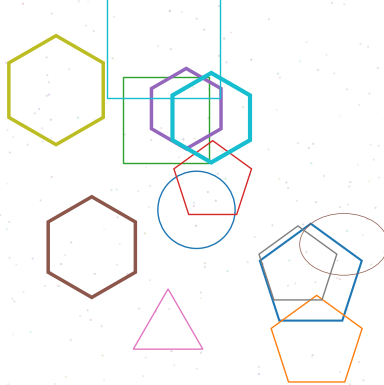[{"shape": "circle", "thickness": 1, "radius": 0.5, "center": [0.51, 0.455]}, {"shape": "pentagon", "thickness": 1.5, "radius": 0.7, "center": [0.807, 0.28]}, {"shape": "pentagon", "thickness": 1, "radius": 0.62, "center": [0.822, 0.108]}, {"shape": "square", "thickness": 1, "radius": 0.56, "center": [0.431, 0.688]}, {"shape": "pentagon", "thickness": 1, "radius": 0.53, "center": [0.552, 0.529]}, {"shape": "hexagon", "thickness": 2.5, "radius": 0.52, "center": [0.484, 0.718]}, {"shape": "hexagon", "thickness": 2.5, "radius": 0.65, "center": [0.238, 0.358]}, {"shape": "oval", "thickness": 0.5, "radius": 0.57, "center": [0.893, 0.365]}, {"shape": "triangle", "thickness": 1, "radius": 0.52, "center": [0.437, 0.145]}, {"shape": "pentagon", "thickness": 1, "radius": 0.53, "center": [0.774, 0.307]}, {"shape": "hexagon", "thickness": 2.5, "radius": 0.71, "center": [0.146, 0.766]}, {"shape": "square", "thickness": 1, "radius": 0.74, "center": [0.424, 0.894]}, {"shape": "hexagon", "thickness": 3, "radius": 0.58, "center": [0.549, 0.694]}]